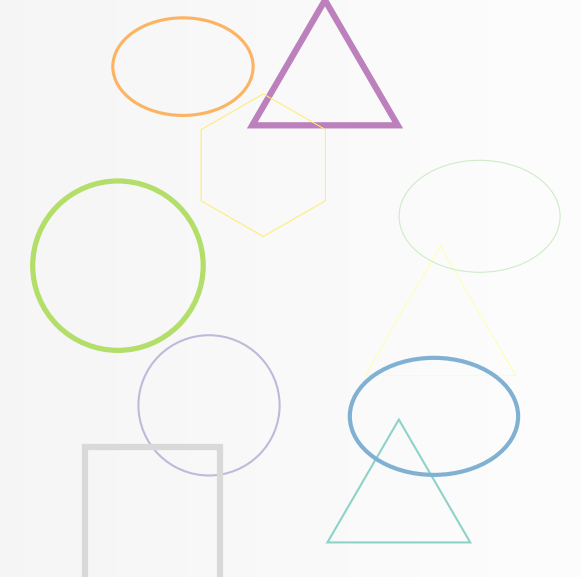[{"shape": "triangle", "thickness": 1, "radius": 0.71, "center": [0.686, 0.131]}, {"shape": "triangle", "thickness": 0.5, "radius": 0.75, "center": [0.758, 0.424]}, {"shape": "circle", "thickness": 1, "radius": 0.61, "center": [0.36, 0.297]}, {"shape": "oval", "thickness": 2, "radius": 0.72, "center": [0.747, 0.278]}, {"shape": "oval", "thickness": 1.5, "radius": 0.6, "center": [0.315, 0.884]}, {"shape": "circle", "thickness": 2.5, "radius": 0.73, "center": [0.203, 0.539]}, {"shape": "square", "thickness": 3, "radius": 0.58, "center": [0.263, 0.109]}, {"shape": "triangle", "thickness": 3, "radius": 0.72, "center": [0.559, 0.854]}, {"shape": "oval", "thickness": 0.5, "radius": 0.69, "center": [0.825, 0.625]}, {"shape": "hexagon", "thickness": 0.5, "radius": 0.62, "center": [0.453, 0.713]}]